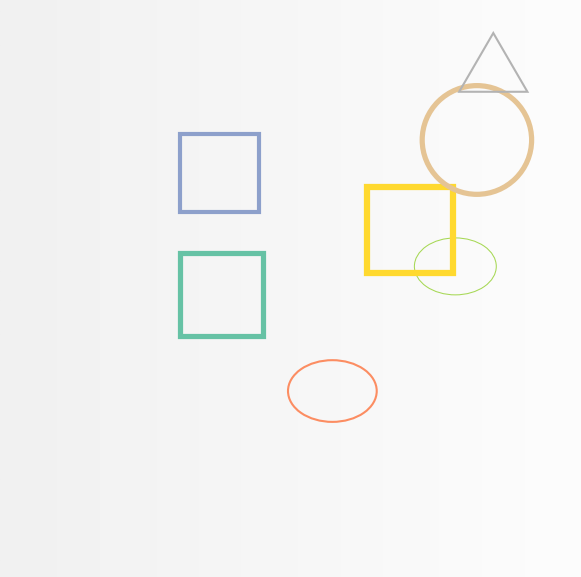[{"shape": "square", "thickness": 2.5, "radius": 0.36, "center": [0.382, 0.489]}, {"shape": "oval", "thickness": 1, "radius": 0.38, "center": [0.572, 0.322]}, {"shape": "square", "thickness": 2, "radius": 0.34, "center": [0.377, 0.699]}, {"shape": "oval", "thickness": 0.5, "radius": 0.35, "center": [0.783, 0.538]}, {"shape": "square", "thickness": 3, "radius": 0.37, "center": [0.705, 0.601]}, {"shape": "circle", "thickness": 2.5, "radius": 0.47, "center": [0.82, 0.757]}, {"shape": "triangle", "thickness": 1, "radius": 0.34, "center": [0.849, 0.874]}]